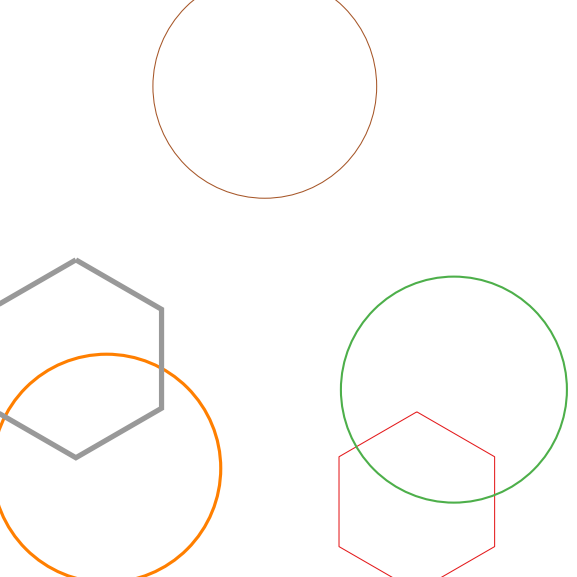[{"shape": "hexagon", "thickness": 0.5, "radius": 0.78, "center": [0.722, 0.13]}, {"shape": "circle", "thickness": 1, "radius": 0.98, "center": [0.786, 0.324]}, {"shape": "circle", "thickness": 1.5, "radius": 0.99, "center": [0.185, 0.188]}, {"shape": "circle", "thickness": 0.5, "radius": 0.97, "center": [0.459, 0.85]}, {"shape": "hexagon", "thickness": 2.5, "radius": 0.86, "center": [0.131, 0.378]}]